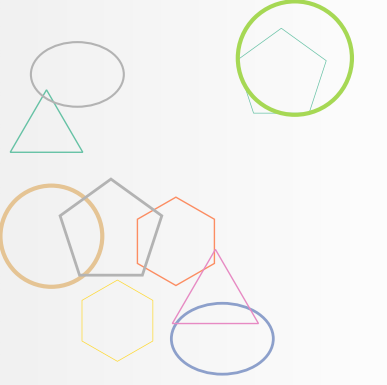[{"shape": "pentagon", "thickness": 0.5, "radius": 0.61, "center": [0.726, 0.805]}, {"shape": "triangle", "thickness": 1, "radius": 0.54, "center": [0.12, 0.659]}, {"shape": "hexagon", "thickness": 1, "radius": 0.57, "center": [0.454, 0.373]}, {"shape": "oval", "thickness": 2, "radius": 0.66, "center": [0.574, 0.12]}, {"shape": "triangle", "thickness": 1, "radius": 0.64, "center": [0.556, 0.224]}, {"shape": "circle", "thickness": 3, "radius": 0.74, "center": [0.761, 0.849]}, {"shape": "hexagon", "thickness": 0.5, "radius": 0.53, "center": [0.303, 0.167]}, {"shape": "circle", "thickness": 3, "radius": 0.66, "center": [0.133, 0.386]}, {"shape": "oval", "thickness": 1.5, "radius": 0.6, "center": [0.2, 0.807]}, {"shape": "pentagon", "thickness": 2, "radius": 0.69, "center": [0.286, 0.397]}]